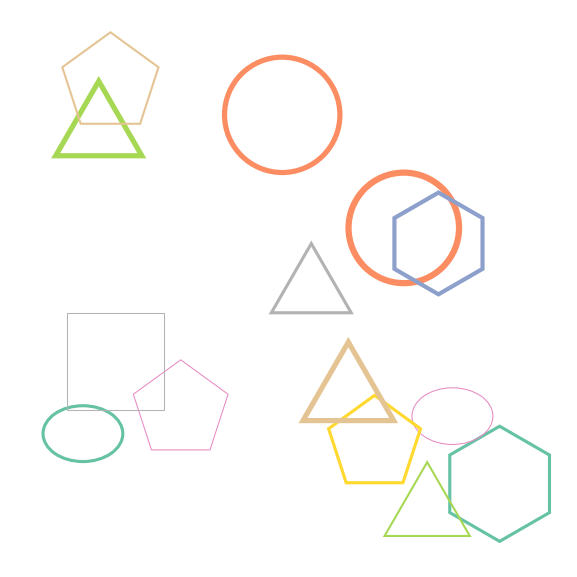[{"shape": "oval", "thickness": 1.5, "radius": 0.35, "center": [0.144, 0.248]}, {"shape": "hexagon", "thickness": 1.5, "radius": 0.5, "center": [0.865, 0.161]}, {"shape": "circle", "thickness": 2.5, "radius": 0.5, "center": [0.489, 0.8]}, {"shape": "circle", "thickness": 3, "radius": 0.48, "center": [0.699, 0.605]}, {"shape": "hexagon", "thickness": 2, "radius": 0.44, "center": [0.759, 0.578]}, {"shape": "oval", "thickness": 0.5, "radius": 0.35, "center": [0.783, 0.279]}, {"shape": "pentagon", "thickness": 0.5, "radius": 0.43, "center": [0.313, 0.29]}, {"shape": "triangle", "thickness": 2.5, "radius": 0.43, "center": [0.171, 0.772]}, {"shape": "triangle", "thickness": 1, "radius": 0.43, "center": [0.74, 0.114]}, {"shape": "pentagon", "thickness": 1.5, "radius": 0.42, "center": [0.649, 0.231]}, {"shape": "triangle", "thickness": 2.5, "radius": 0.45, "center": [0.603, 0.316]}, {"shape": "pentagon", "thickness": 1, "radius": 0.44, "center": [0.191, 0.856]}, {"shape": "square", "thickness": 0.5, "radius": 0.42, "center": [0.2, 0.373]}, {"shape": "triangle", "thickness": 1.5, "radius": 0.4, "center": [0.539, 0.497]}]